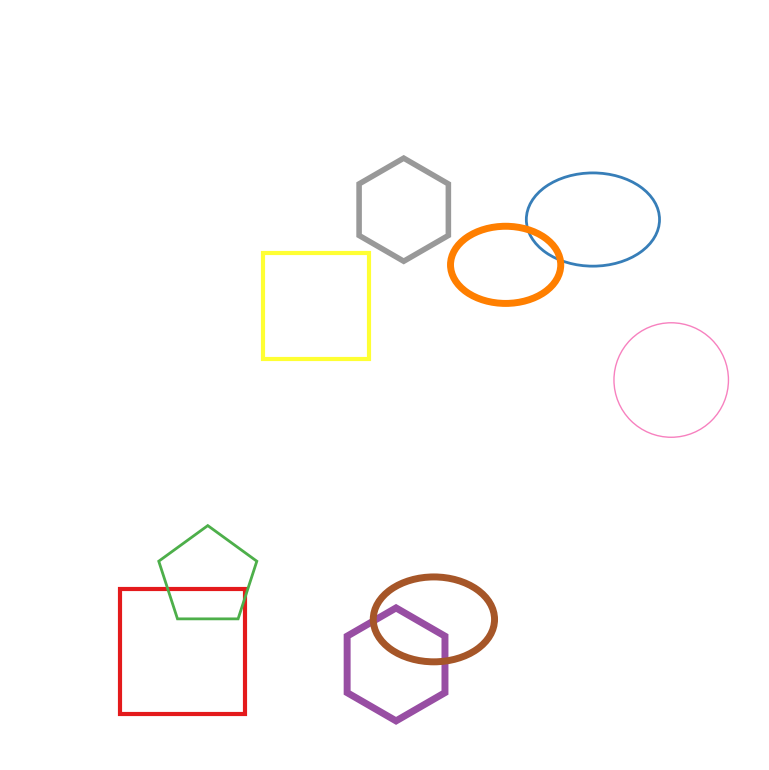[{"shape": "square", "thickness": 1.5, "radius": 0.41, "center": [0.237, 0.154]}, {"shape": "oval", "thickness": 1, "radius": 0.43, "center": [0.77, 0.715]}, {"shape": "pentagon", "thickness": 1, "radius": 0.33, "center": [0.27, 0.25]}, {"shape": "hexagon", "thickness": 2.5, "radius": 0.37, "center": [0.514, 0.137]}, {"shape": "oval", "thickness": 2.5, "radius": 0.36, "center": [0.657, 0.656]}, {"shape": "square", "thickness": 1.5, "radius": 0.34, "center": [0.41, 0.602]}, {"shape": "oval", "thickness": 2.5, "radius": 0.39, "center": [0.564, 0.196]}, {"shape": "circle", "thickness": 0.5, "radius": 0.37, "center": [0.872, 0.506]}, {"shape": "hexagon", "thickness": 2, "radius": 0.33, "center": [0.524, 0.728]}]